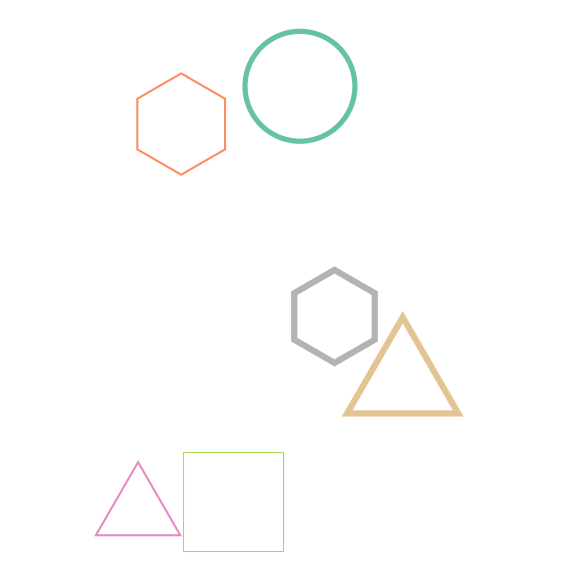[{"shape": "circle", "thickness": 2.5, "radius": 0.48, "center": [0.519, 0.85]}, {"shape": "hexagon", "thickness": 1, "radius": 0.44, "center": [0.314, 0.784]}, {"shape": "triangle", "thickness": 1, "radius": 0.42, "center": [0.239, 0.114]}, {"shape": "square", "thickness": 0.5, "radius": 0.43, "center": [0.404, 0.131]}, {"shape": "triangle", "thickness": 3, "radius": 0.56, "center": [0.697, 0.339]}, {"shape": "hexagon", "thickness": 3, "radius": 0.4, "center": [0.579, 0.451]}]